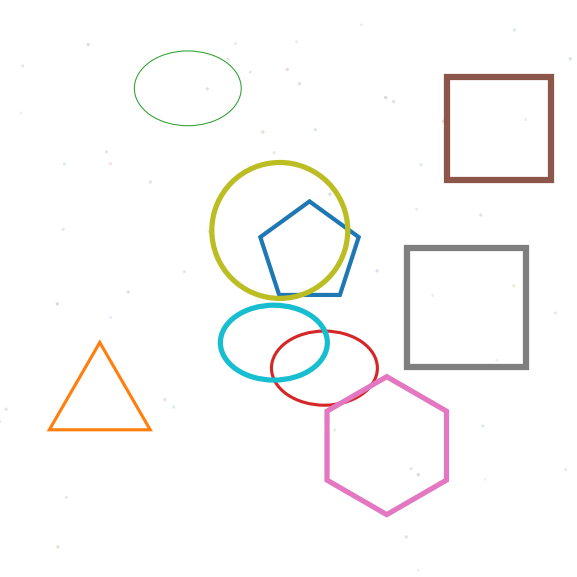[{"shape": "pentagon", "thickness": 2, "radius": 0.45, "center": [0.536, 0.561]}, {"shape": "triangle", "thickness": 1.5, "radius": 0.5, "center": [0.173, 0.305]}, {"shape": "oval", "thickness": 0.5, "radius": 0.46, "center": [0.325, 0.846]}, {"shape": "oval", "thickness": 1.5, "radius": 0.46, "center": [0.562, 0.362]}, {"shape": "square", "thickness": 3, "radius": 0.45, "center": [0.864, 0.777]}, {"shape": "hexagon", "thickness": 2.5, "radius": 0.6, "center": [0.67, 0.227]}, {"shape": "square", "thickness": 3, "radius": 0.52, "center": [0.808, 0.467]}, {"shape": "circle", "thickness": 2.5, "radius": 0.59, "center": [0.484, 0.6]}, {"shape": "oval", "thickness": 2.5, "radius": 0.46, "center": [0.474, 0.406]}]